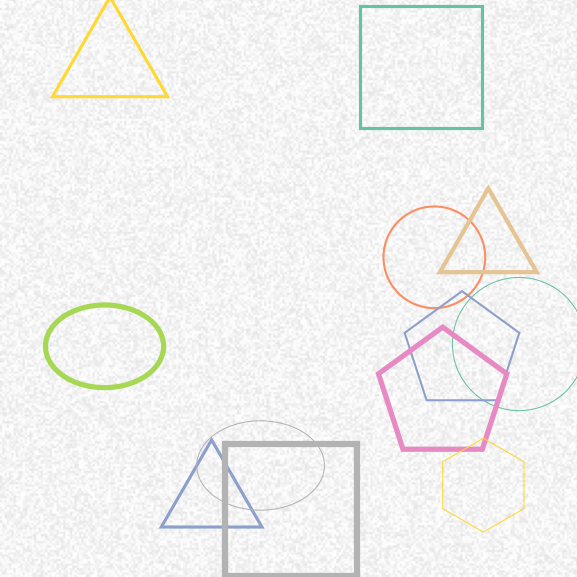[{"shape": "circle", "thickness": 0.5, "radius": 0.58, "center": [0.899, 0.403]}, {"shape": "square", "thickness": 1.5, "radius": 0.53, "center": [0.729, 0.883]}, {"shape": "circle", "thickness": 1, "radius": 0.44, "center": [0.752, 0.554]}, {"shape": "pentagon", "thickness": 1, "radius": 0.52, "center": [0.8, 0.39]}, {"shape": "triangle", "thickness": 1.5, "radius": 0.5, "center": [0.366, 0.137]}, {"shape": "pentagon", "thickness": 2.5, "radius": 0.58, "center": [0.767, 0.316]}, {"shape": "oval", "thickness": 2.5, "radius": 0.51, "center": [0.181, 0.399]}, {"shape": "triangle", "thickness": 1.5, "radius": 0.58, "center": [0.19, 0.889]}, {"shape": "hexagon", "thickness": 0.5, "radius": 0.41, "center": [0.837, 0.159]}, {"shape": "triangle", "thickness": 2, "radius": 0.48, "center": [0.846, 0.576]}, {"shape": "square", "thickness": 3, "radius": 0.57, "center": [0.504, 0.117]}, {"shape": "oval", "thickness": 0.5, "radius": 0.55, "center": [0.451, 0.193]}]